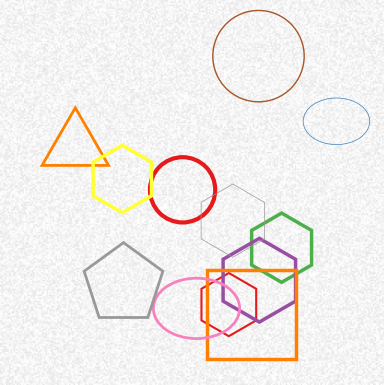[{"shape": "circle", "thickness": 3, "radius": 0.42, "center": [0.474, 0.507]}, {"shape": "hexagon", "thickness": 1.5, "radius": 0.41, "center": [0.594, 0.209]}, {"shape": "oval", "thickness": 0.5, "radius": 0.43, "center": [0.874, 0.685]}, {"shape": "hexagon", "thickness": 2.5, "radius": 0.45, "center": [0.731, 0.357]}, {"shape": "hexagon", "thickness": 2.5, "radius": 0.54, "center": [0.674, 0.272]}, {"shape": "square", "thickness": 2.5, "radius": 0.58, "center": [0.654, 0.182]}, {"shape": "triangle", "thickness": 2, "radius": 0.5, "center": [0.196, 0.62]}, {"shape": "hexagon", "thickness": 2.5, "radius": 0.44, "center": [0.318, 0.535]}, {"shape": "circle", "thickness": 1, "radius": 0.59, "center": [0.671, 0.854]}, {"shape": "oval", "thickness": 2, "radius": 0.56, "center": [0.51, 0.199]}, {"shape": "pentagon", "thickness": 2, "radius": 0.54, "center": [0.321, 0.262]}, {"shape": "hexagon", "thickness": 0.5, "radius": 0.47, "center": [0.605, 0.427]}]